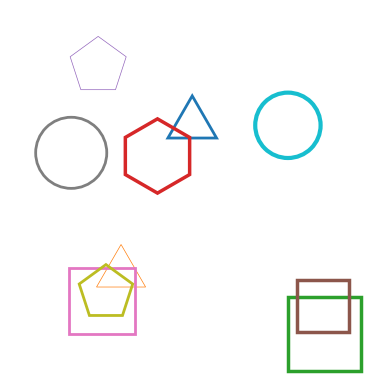[{"shape": "triangle", "thickness": 2, "radius": 0.37, "center": [0.499, 0.678]}, {"shape": "triangle", "thickness": 0.5, "radius": 0.37, "center": [0.314, 0.291]}, {"shape": "square", "thickness": 2.5, "radius": 0.48, "center": [0.843, 0.133]}, {"shape": "hexagon", "thickness": 2.5, "radius": 0.48, "center": [0.409, 0.595]}, {"shape": "pentagon", "thickness": 0.5, "radius": 0.38, "center": [0.255, 0.829]}, {"shape": "square", "thickness": 2.5, "radius": 0.34, "center": [0.839, 0.205]}, {"shape": "square", "thickness": 2, "radius": 0.43, "center": [0.265, 0.217]}, {"shape": "circle", "thickness": 2, "radius": 0.46, "center": [0.185, 0.603]}, {"shape": "pentagon", "thickness": 2, "radius": 0.37, "center": [0.275, 0.24]}, {"shape": "circle", "thickness": 3, "radius": 0.42, "center": [0.748, 0.675]}]